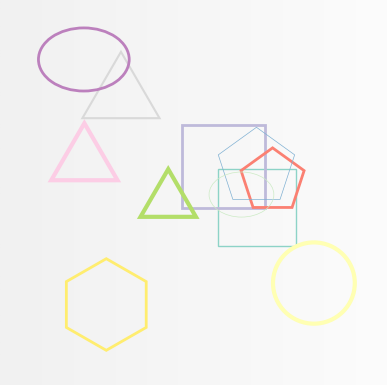[{"shape": "square", "thickness": 1, "radius": 0.5, "center": [0.663, 0.46]}, {"shape": "circle", "thickness": 3, "radius": 0.53, "center": [0.81, 0.265]}, {"shape": "square", "thickness": 2, "radius": 0.54, "center": [0.577, 0.569]}, {"shape": "pentagon", "thickness": 2, "radius": 0.43, "center": [0.703, 0.53]}, {"shape": "pentagon", "thickness": 0.5, "radius": 0.52, "center": [0.662, 0.566]}, {"shape": "triangle", "thickness": 3, "radius": 0.41, "center": [0.434, 0.478]}, {"shape": "triangle", "thickness": 3, "radius": 0.49, "center": [0.218, 0.581]}, {"shape": "triangle", "thickness": 1.5, "radius": 0.57, "center": [0.312, 0.75]}, {"shape": "oval", "thickness": 2, "radius": 0.59, "center": [0.216, 0.846]}, {"shape": "oval", "thickness": 0.5, "radius": 0.42, "center": [0.623, 0.495]}, {"shape": "hexagon", "thickness": 2, "radius": 0.59, "center": [0.274, 0.209]}]